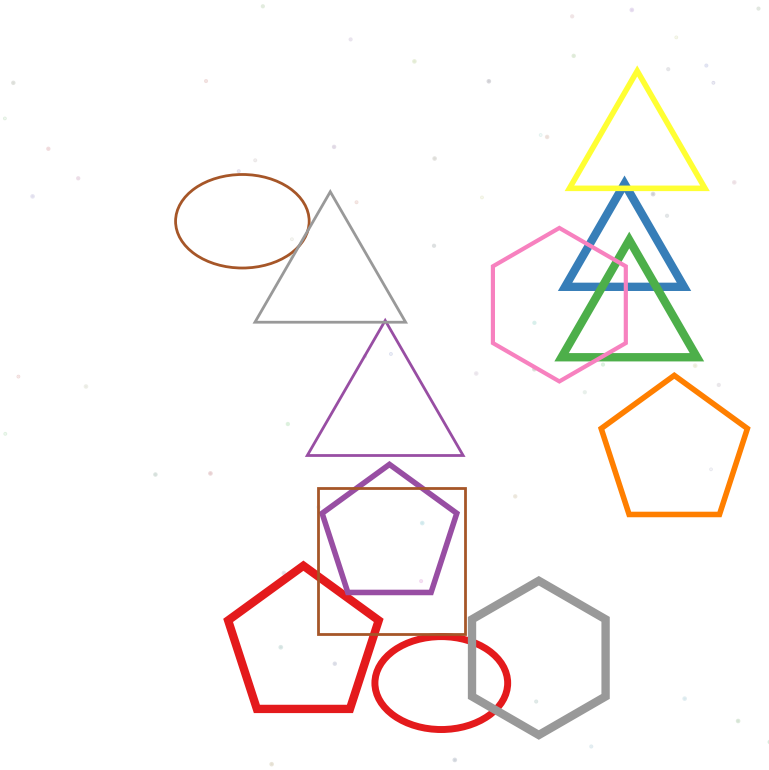[{"shape": "oval", "thickness": 2.5, "radius": 0.43, "center": [0.573, 0.113]}, {"shape": "pentagon", "thickness": 3, "radius": 0.51, "center": [0.394, 0.163]}, {"shape": "triangle", "thickness": 3, "radius": 0.45, "center": [0.811, 0.672]}, {"shape": "triangle", "thickness": 3, "radius": 0.51, "center": [0.817, 0.587]}, {"shape": "pentagon", "thickness": 2, "radius": 0.46, "center": [0.506, 0.305]}, {"shape": "triangle", "thickness": 1, "radius": 0.58, "center": [0.5, 0.467]}, {"shape": "pentagon", "thickness": 2, "radius": 0.5, "center": [0.876, 0.413]}, {"shape": "triangle", "thickness": 2, "radius": 0.51, "center": [0.828, 0.806]}, {"shape": "square", "thickness": 1, "radius": 0.48, "center": [0.508, 0.271]}, {"shape": "oval", "thickness": 1, "radius": 0.43, "center": [0.315, 0.713]}, {"shape": "hexagon", "thickness": 1.5, "radius": 0.5, "center": [0.726, 0.604]}, {"shape": "hexagon", "thickness": 3, "radius": 0.5, "center": [0.7, 0.146]}, {"shape": "triangle", "thickness": 1, "radius": 0.56, "center": [0.429, 0.638]}]